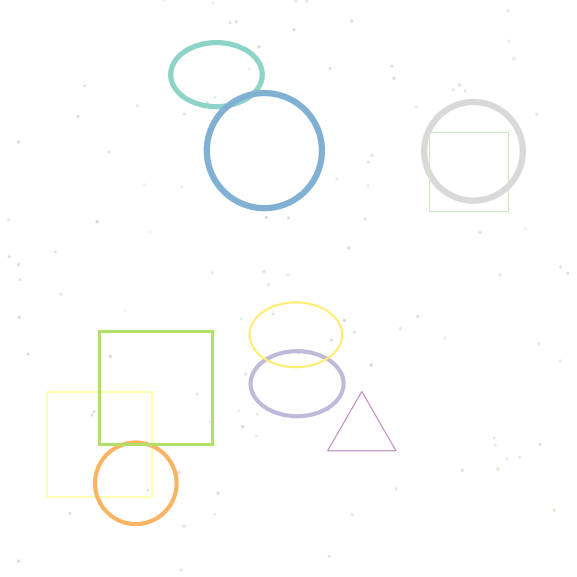[{"shape": "oval", "thickness": 2.5, "radius": 0.4, "center": [0.375, 0.87]}, {"shape": "square", "thickness": 1, "radius": 0.45, "center": [0.173, 0.229]}, {"shape": "oval", "thickness": 2, "radius": 0.4, "center": [0.514, 0.335]}, {"shape": "circle", "thickness": 3, "radius": 0.5, "center": [0.458, 0.738]}, {"shape": "circle", "thickness": 2, "radius": 0.35, "center": [0.235, 0.162]}, {"shape": "square", "thickness": 1.5, "radius": 0.49, "center": [0.269, 0.329]}, {"shape": "circle", "thickness": 3, "radius": 0.43, "center": [0.82, 0.737]}, {"shape": "triangle", "thickness": 0.5, "radius": 0.34, "center": [0.626, 0.253]}, {"shape": "square", "thickness": 0.5, "radius": 0.34, "center": [0.811, 0.702]}, {"shape": "oval", "thickness": 1, "radius": 0.4, "center": [0.512, 0.419]}]